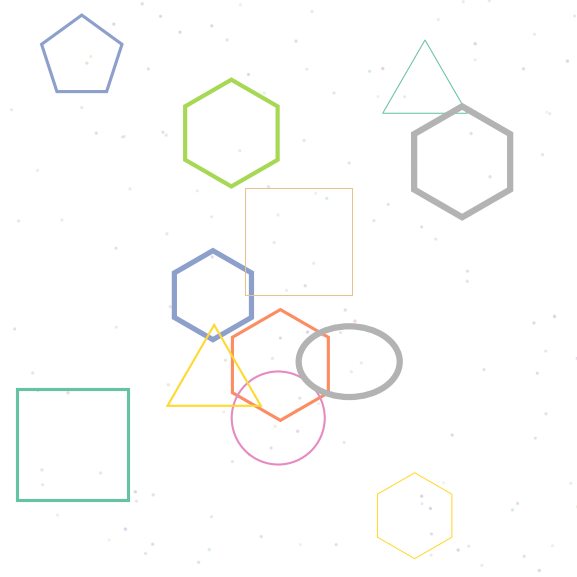[{"shape": "square", "thickness": 1.5, "radius": 0.48, "center": [0.126, 0.229]}, {"shape": "triangle", "thickness": 0.5, "radius": 0.42, "center": [0.736, 0.845]}, {"shape": "hexagon", "thickness": 1.5, "radius": 0.48, "center": [0.486, 0.367]}, {"shape": "hexagon", "thickness": 2.5, "radius": 0.39, "center": [0.369, 0.488]}, {"shape": "pentagon", "thickness": 1.5, "radius": 0.37, "center": [0.142, 0.9]}, {"shape": "circle", "thickness": 1, "radius": 0.4, "center": [0.482, 0.275]}, {"shape": "hexagon", "thickness": 2, "radius": 0.46, "center": [0.401, 0.769]}, {"shape": "hexagon", "thickness": 0.5, "radius": 0.37, "center": [0.718, 0.106]}, {"shape": "triangle", "thickness": 1, "radius": 0.47, "center": [0.371, 0.343]}, {"shape": "square", "thickness": 0.5, "radius": 0.46, "center": [0.517, 0.581]}, {"shape": "oval", "thickness": 3, "radius": 0.44, "center": [0.605, 0.373]}, {"shape": "hexagon", "thickness": 3, "radius": 0.48, "center": [0.8, 0.719]}]